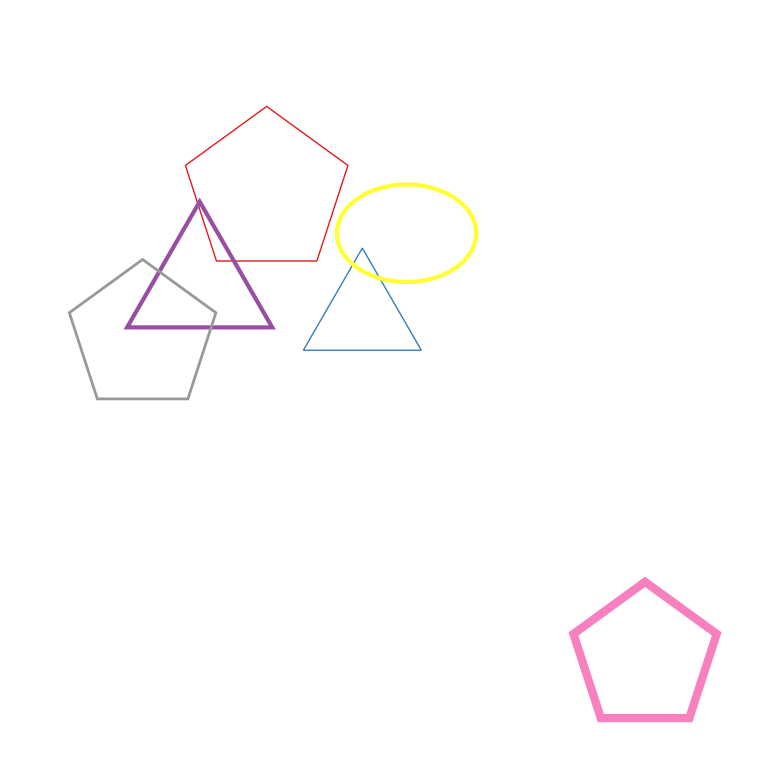[{"shape": "pentagon", "thickness": 0.5, "radius": 0.55, "center": [0.346, 0.751]}, {"shape": "triangle", "thickness": 0.5, "radius": 0.44, "center": [0.471, 0.589]}, {"shape": "triangle", "thickness": 1.5, "radius": 0.54, "center": [0.259, 0.629]}, {"shape": "oval", "thickness": 1.5, "radius": 0.45, "center": [0.528, 0.697]}, {"shape": "pentagon", "thickness": 3, "radius": 0.49, "center": [0.838, 0.147]}, {"shape": "pentagon", "thickness": 1, "radius": 0.5, "center": [0.185, 0.563]}]